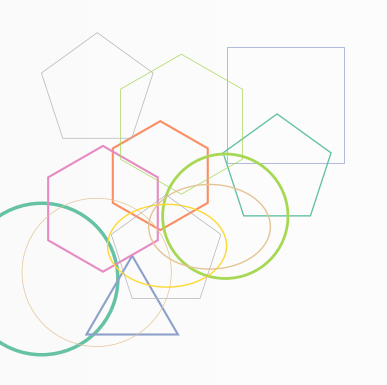[{"shape": "pentagon", "thickness": 1, "radius": 0.73, "center": [0.715, 0.558]}, {"shape": "circle", "thickness": 2.5, "radius": 0.98, "center": [0.107, 0.275]}, {"shape": "hexagon", "thickness": 1.5, "radius": 0.71, "center": [0.414, 0.544]}, {"shape": "square", "thickness": 0.5, "radius": 0.75, "center": [0.736, 0.726]}, {"shape": "triangle", "thickness": 1.5, "radius": 0.68, "center": [0.341, 0.199]}, {"shape": "hexagon", "thickness": 1.5, "radius": 0.82, "center": [0.266, 0.458]}, {"shape": "circle", "thickness": 2, "radius": 0.81, "center": [0.581, 0.438]}, {"shape": "hexagon", "thickness": 0.5, "radius": 0.91, "center": [0.468, 0.677]}, {"shape": "oval", "thickness": 1, "radius": 0.77, "center": [0.431, 0.362]}, {"shape": "oval", "thickness": 1, "radius": 0.78, "center": [0.541, 0.411]}, {"shape": "circle", "thickness": 0.5, "radius": 0.96, "center": [0.249, 0.293]}, {"shape": "pentagon", "thickness": 0.5, "radius": 0.74, "center": [0.429, 0.345]}, {"shape": "pentagon", "thickness": 0.5, "radius": 0.76, "center": [0.251, 0.764]}]